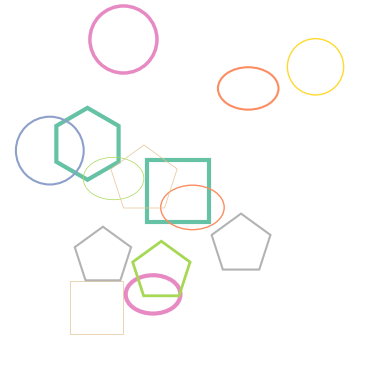[{"shape": "hexagon", "thickness": 3, "radius": 0.47, "center": [0.227, 0.626]}, {"shape": "square", "thickness": 3, "radius": 0.4, "center": [0.462, 0.505]}, {"shape": "oval", "thickness": 1.5, "radius": 0.39, "center": [0.645, 0.77]}, {"shape": "oval", "thickness": 1, "radius": 0.41, "center": [0.5, 0.461]}, {"shape": "circle", "thickness": 1.5, "radius": 0.44, "center": [0.129, 0.609]}, {"shape": "oval", "thickness": 3, "radius": 0.36, "center": [0.398, 0.235]}, {"shape": "circle", "thickness": 2.5, "radius": 0.44, "center": [0.321, 0.897]}, {"shape": "pentagon", "thickness": 2, "radius": 0.39, "center": [0.419, 0.295]}, {"shape": "oval", "thickness": 0.5, "radius": 0.39, "center": [0.295, 0.536]}, {"shape": "circle", "thickness": 1, "radius": 0.37, "center": [0.819, 0.826]}, {"shape": "square", "thickness": 0.5, "radius": 0.34, "center": [0.252, 0.2]}, {"shape": "pentagon", "thickness": 0.5, "radius": 0.45, "center": [0.374, 0.533]}, {"shape": "pentagon", "thickness": 1.5, "radius": 0.4, "center": [0.626, 0.365]}, {"shape": "pentagon", "thickness": 1.5, "radius": 0.38, "center": [0.267, 0.334]}]